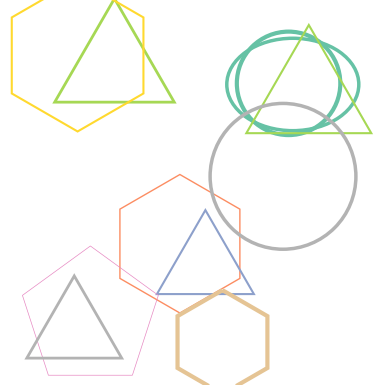[{"shape": "oval", "thickness": 2.5, "radius": 0.86, "center": [0.761, 0.781]}, {"shape": "circle", "thickness": 3, "radius": 0.67, "center": [0.75, 0.783]}, {"shape": "hexagon", "thickness": 1, "radius": 0.9, "center": [0.467, 0.367]}, {"shape": "triangle", "thickness": 1.5, "radius": 0.73, "center": [0.534, 0.309]}, {"shape": "pentagon", "thickness": 0.5, "radius": 0.93, "center": [0.235, 0.176]}, {"shape": "triangle", "thickness": 2, "radius": 0.9, "center": [0.297, 0.824]}, {"shape": "triangle", "thickness": 1.5, "radius": 0.94, "center": [0.802, 0.748]}, {"shape": "hexagon", "thickness": 1.5, "radius": 0.99, "center": [0.202, 0.856]}, {"shape": "hexagon", "thickness": 3, "radius": 0.67, "center": [0.578, 0.112]}, {"shape": "triangle", "thickness": 2, "radius": 0.71, "center": [0.193, 0.141]}, {"shape": "circle", "thickness": 2.5, "radius": 0.95, "center": [0.735, 0.542]}]